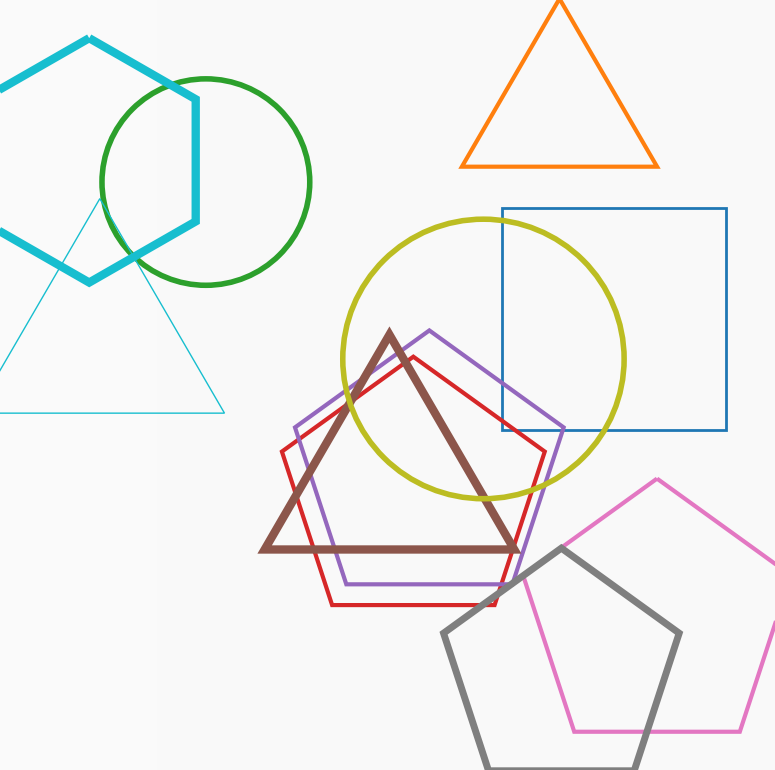[{"shape": "square", "thickness": 1, "radius": 0.72, "center": [0.792, 0.586]}, {"shape": "triangle", "thickness": 1.5, "radius": 0.73, "center": [0.722, 0.856]}, {"shape": "circle", "thickness": 2, "radius": 0.67, "center": [0.266, 0.764]}, {"shape": "pentagon", "thickness": 1.5, "radius": 0.89, "center": [0.533, 0.358]}, {"shape": "pentagon", "thickness": 1.5, "radius": 0.91, "center": [0.554, 0.389]}, {"shape": "triangle", "thickness": 3, "radius": 0.93, "center": [0.503, 0.379]}, {"shape": "pentagon", "thickness": 1.5, "radius": 0.91, "center": [0.848, 0.197]}, {"shape": "pentagon", "thickness": 2.5, "radius": 0.8, "center": [0.724, 0.128]}, {"shape": "circle", "thickness": 2, "radius": 0.91, "center": [0.624, 0.534]}, {"shape": "triangle", "thickness": 0.5, "radius": 0.93, "center": [0.129, 0.556]}, {"shape": "hexagon", "thickness": 3, "radius": 0.79, "center": [0.115, 0.792]}]